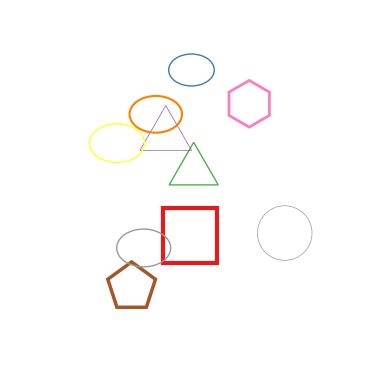[{"shape": "square", "thickness": 3, "radius": 0.35, "center": [0.494, 0.388]}, {"shape": "oval", "thickness": 1, "radius": 0.3, "center": [0.497, 0.818]}, {"shape": "triangle", "thickness": 1, "radius": 0.37, "center": [0.503, 0.557]}, {"shape": "triangle", "thickness": 0.5, "radius": 0.39, "center": [0.431, 0.648]}, {"shape": "oval", "thickness": 1.5, "radius": 0.34, "center": [0.405, 0.703]}, {"shape": "oval", "thickness": 1, "radius": 0.36, "center": [0.304, 0.628]}, {"shape": "pentagon", "thickness": 2.5, "radius": 0.33, "center": [0.342, 0.255]}, {"shape": "hexagon", "thickness": 2, "radius": 0.3, "center": [0.647, 0.73]}, {"shape": "circle", "thickness": 0.5, "radius": 0.35, "center": [0.74, 0.395]}, {"shape": "oval", "thickness": 1, "radius": 0.35, "center": [0.373, 0.356]}]